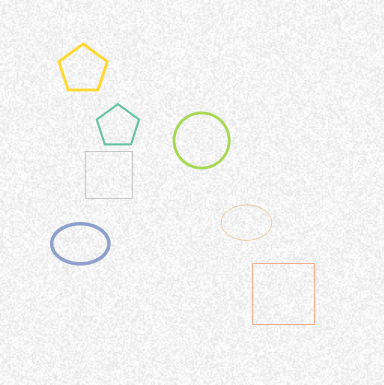[{"shape": "pentagon", "thickness": 1.5, "radius": 0.29, "center": [0.306, 0.672]}, {"shape": "square", "thickness": 0.5, "radius": 0.4, "center": [0.735, 0.237]}, {"shape": "oval", "thickness": 2.5, "radius": 0.37, "center": [0.209, 0.367]}, {"shape": "circle", "thickness": 2, "radius": 0.36, "center": [0.524, 0.635]}, {"shape": "pentagon", "thickness": 2, "radius": 0.33, "center": [0.216, 0.82]}, {"shape": "oval", "thickness": 0.5, "radius": 0.33, "center": [0.64, 0.422]}, {"shape": "square", "thickness": 0.5, "radius": 0.31, "center": [0.281, 0.547]}]